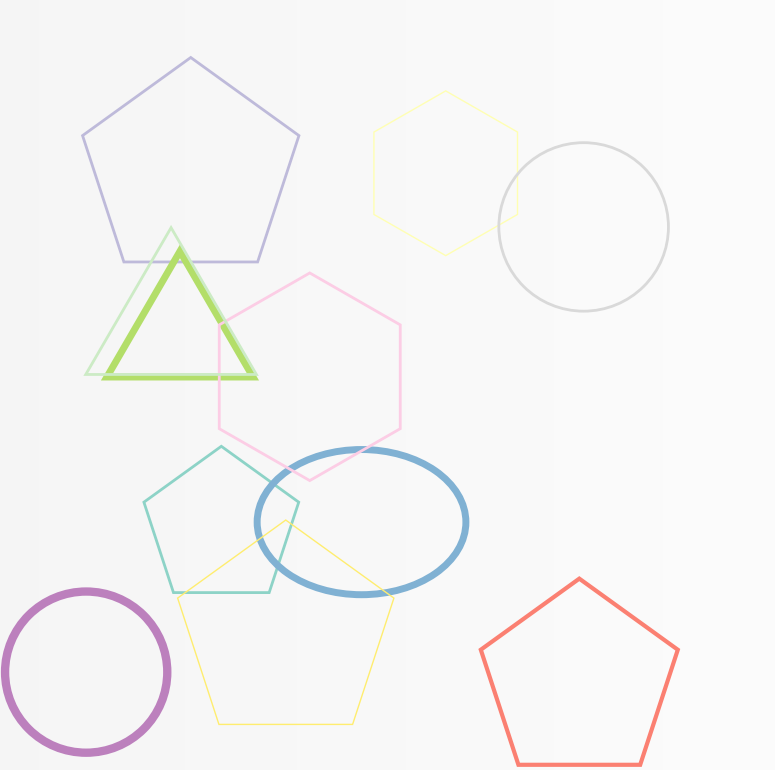[{"shape": "pentagon", "thickness": 1, "radius": 0.53, "center": [0.286, 0.315]}, {"shape": "hexagon", "thickness": 0.5, "radius": 0.53, "center": [0.575, 0.775]}, {"shape": "pentagon", "thickness": 1, "radius": 0.73, "center": [0.246, 0.779]}, {"shape": "pentagon", "thickness": 1.5, "radius": 0.67, "center": [0.747, 0.115]}, {"shape": "oval", "thickness": 2.5, "radius": 0.67, "center": [0.466, 0.322]}, {"shape": "triangle", "thickness": 2.5, "radius": 0.54, "center": [0.232, 0.565]}, {"shape": "hexagon", "thickness": 1, "radius": 0.67, "center": [0.4, 0.511]}, {"shape": "circle", "thickness": 1, "radius": 0.55, "center": [0.753, 0.705]}, {"shape": "circle", "thickness": 3, "radius": 0.52, "center": [0.111, 0.127]}, {"shape": "triangle", "thickness": 1, "radius": 0.64, "center": [0.221, 0.577]}, {"shape": "pentagon", "thickness": 0.5, "radius": 0.73, "center": [0.369, 0.178]}]